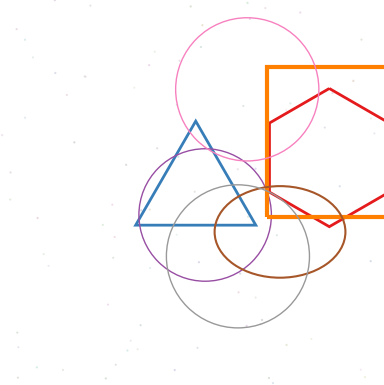[{"shape": "hexagon", "thickness": 2, "radius": 0.9, "center": [0.855, 0.591]}, {"shape": "triangle", "thickness": 2, "radius": 0.9, "center": [0.508, 0.505]}, {"shape": "circle", "thickness": 1, "radius": 0.86, "center": [0.533, 0.442]}, {"shape": "square", "thickness": 3, "radius": 0.97, "center": [0.889, 0.631]}, {"shape": "oval", "thickness": 1.5, "radius": 0.85, "center": [0.727, 0.398]}, {"shape": "circle", "thickness": 1, "radius": 0.93, "center": [0.642, 0.768]}, {"shape": "circle", "thickness": 1, "radius": 0.93, "center": [0.618, 0.334]}]